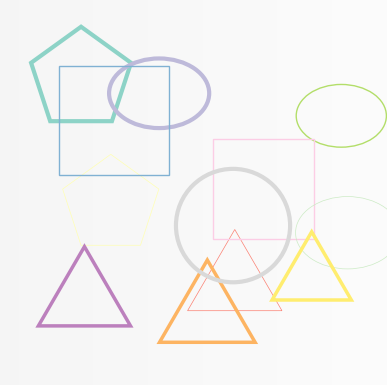[{"shape": "pentagon", "thickness": 3, "radius": 0.68, "center": [0.209, 0.795]}, {"shape": "pentagon", "thickness": 0.5, "radius": 0.65, "center": [0.286, 0.469]}, {"shape": "oval", "thickness": 3, "radius": 0.65, "center": [0.411, 0.758]}, {"shape": "triangle", "thickness": 0.5, "radius": 0.7, "center": [0.606, 0.263]}, {"shape": "square", "thickness": 1, "radius": 0.71, "center": [0.293, 0.687]}, {"shape": "triangle", "thickness": 2.5, "radius": 0.71, "center": [0.535, 0.182]}, {"shape": "oval", "thickness": 1, "radius": 0.58, "center": [0.881, 0.699]}, {"shape": "square", "thickness": 1, "radius": 0.65, "center": [0.681, 0.51]}, {"shape": "circle", "thickness": 3, "radius": 0.74, "center": [0.601, 0.414]}, {"shape": "triangle", "thickness": 2.5, "radius": 0.69, "center": [0.218, 0.222]}, {"shape": "oval", "thickness": 0.5, "radius": 0.67, "center": [0.897, 0.395]}, {"shape": "triangle", "thickness": 2.5, "radius": 0.59, "center": [0.804, 0.28]}]